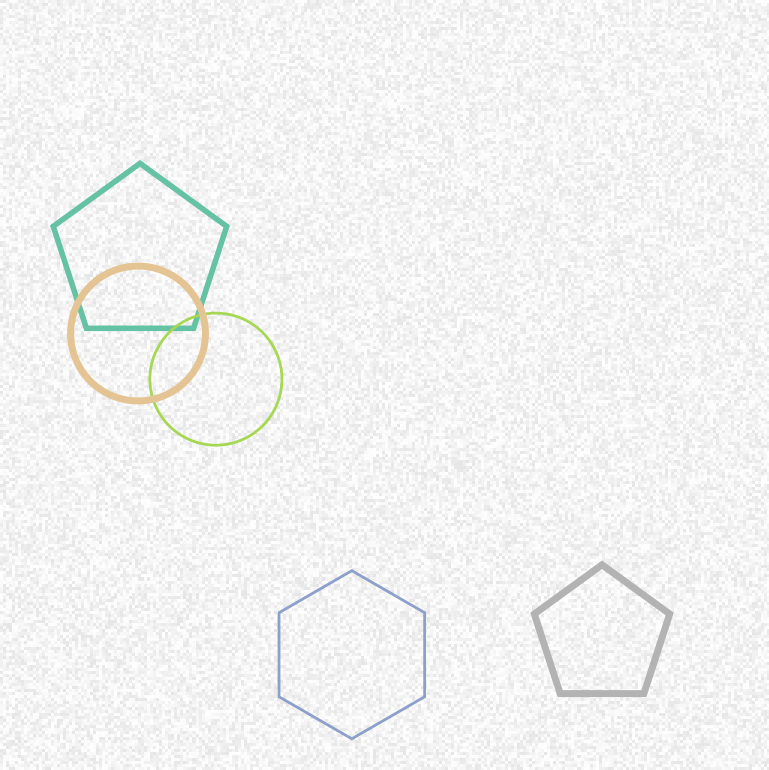[{"shape": "pentagon", "thickness": 2, "radius": 0.59, "center": [0.182, 0.669]}, {"shape": "hexagon", "thickness": 1, "radius": 0.55, "center": [0.457, 0.15]}, {"shape": "circle", "thickness": 1, "radius": 0.43, "center": [0.28, 0.508]}, {"shape": "circle", "thickness": 2.5, "radius": 0.44, "center": [0.179, 0.567]}, {"shape": "pentagon", "thickness": 2.5, "radius": 0.46, "center": [0.782, 0.174]}]